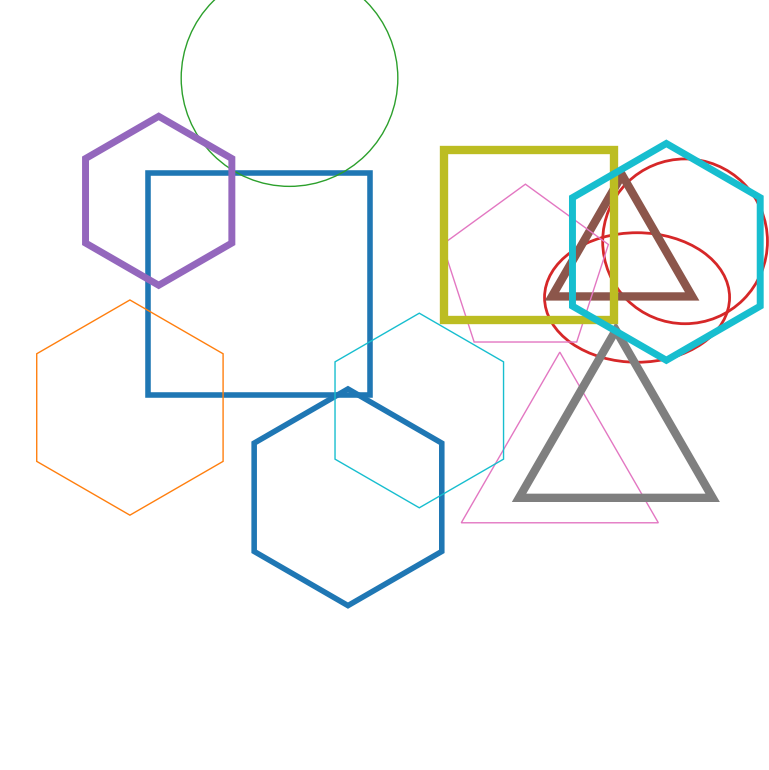[{"shape": "square", "thickness": 2, "radius": 0.72, "center": [0.337, 0.631]}, {"shape": "hexagon", "thickness": 2, "radius": 0.7, "center": [0.452, 0.354]}, {"shape": "hexagon", "thickness": 0.5, "radius": 0.7, "center": [0.169, 0.471]}, {"shape": "circle", "thickness": 0.5, "radius": 0.7, "center": [0.376, 0.899]}, {"shape": "circle", "thickness": 1, "radius": 0.54, "center": [0.89, 0.687]}, {"shape": "oval", "thickness": 1, "radius": 0.6, "center": [0.827, 0.614]}, {"shape": "hexagon", "thickness": 2.5, "radius": 0.55, "center": [0.206, 0.739]}, {"shape": "triangle", "thickness": 3, "radius": 0.53, "center": [0.808, 0.668]}, {"shape": "pentagon", "thickness": 0.5, "radius": 0.57, "center": [0.682, 0.647]}, {"shape": "triangle", "thickness": 0.5, "radius": 0.74, "center": [0.727, 0.395]}, {"shape": "triangle", "thickness": 3, "radius": 0.73, "center": [0.8, 0.426]}, {"shape": "square", "thickness": 3, "radius": 0.55, "center": [0.687, 0.695]}, {"shape": "hexagon", "thickness": 2.5, "radius": 0.7, "center": [0.865, 0.673]}, {"shape": "hexagon", "thickness": 0.5, "radius": 0.63, "center": [0.545, 0.467]}]